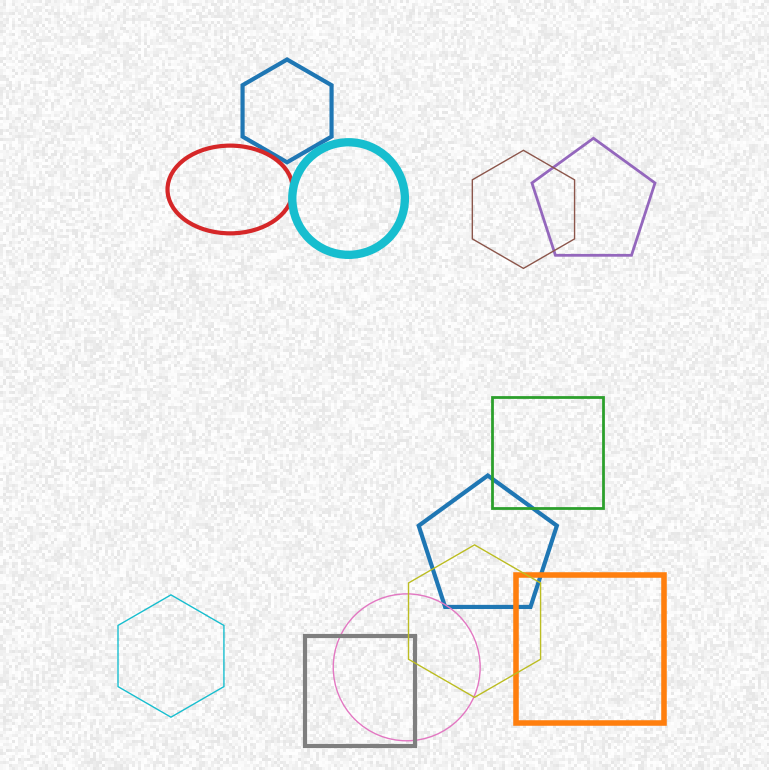[{"shape": "pentagon", "thickness": 1.5, "radius": 0.47, "center": [0.633, 0.288]}, {"shape": "hexagon", "thickness": 1.5, "radius": 0.33, "center": [0.373, 0.856]}, {"shape": "square", "thickness": 2, "radius": 0.48, "center": [0.766, 0.157]}, {"shape": "square", "thickness": 1, "radius": 0.36, "center": [0.711, 0.413]}, {"shape": "oval", "thickness": 1.5, "radius": 0.41, "center": [0.299, 0.754]}, {"shape": "pentagon", "thickness": 1, "radius": 0.42, "center": [0.771, 0.736]}, {"shape": "hexagon", "thickness": 0.5, "radius": 0.38, "center": [0.68, 0.728]}, {"shape": "circle", "thickness": 0.5, "radius": 0.48, "center": [0.528, 0.133]}, {"shape": "square", "thickness": 1.5, "radius": 0.36, "center": [0.468, 0.103]}, {"shape": "hexagon", "thickness": 0.5, "radius": 0.5, "center": [0.616, 0.193]}, {"shape": "hexagon", "thickness": 0.5, "radius": 0.4, "center": [0.222, 0.148]}, {"shape": "circle", "thickness": 3, "radius": 0.37, "center": [0.453, 0.742]}]